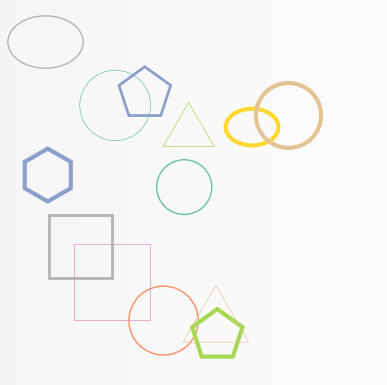[{"shape": "circle", "thickness": 1, "radius": 0.36, "center": [0.475, 0.514]}, {"shape": "circle", "thickness": 0.5, "radius": 0.46, "center": [0.297, 0.726]}, {"shape": "circle", "thickness": 1, "radius": 0.45, "center": [0.422, 0.167]}, {"shape": "hexagon", "thickness": 3, "radius": 0.34, "center": [0.123, 0.545]}, {"shape": "pentagon", "thickness": 2, "radius": 0.35, "center": [0.374, 0.757]}, {"shape": "square", "thickness": 0.5, "radius": 0.49, "center": [0.289, 0.268]}, {"shape": "pentagon", "thickness": 3, "radius": 0.34, "center": [0.561, 0.129]}, {"shape": "triangle", "thickness": 0.5, "radius": 0.38, "center": [0.487, 0.658]}, {"shape": "oval", "thickness": 3, "radius": 0.34, "center": [0.65, 0.67]}, {"shape": "circle", "thickness": 3, "radius": 0.42, "center": [0.745, 0.7]}, {"shape": "triangle", "thickness": 0.5, "radius": 0.49, "center": [0.557, 0.16]}, {"shape": "square", "thickness": 2, "radius": 0.41, "center": [0.209, 0.36]}, {"shape": "oval", "thickness": 1, "radius": 0.49, "center": [0.117, 0.891]}]